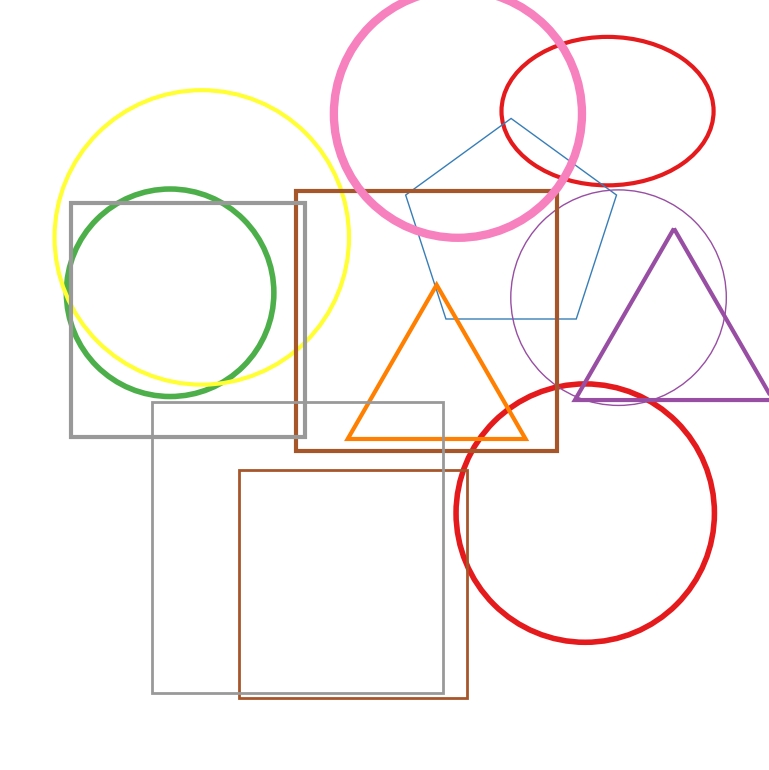[{"shape": "circle", "thickness": 2, "radius": 0.84, "center": [0.76, 0.334]}, {"shape": "oval", "thickness": 1.5, "radius": 0.69, "center": [0.789, 0.856]}, {"shape": "pentagon", "thickness": 0.5, "radius": 0.72, "center": [0.664, 0.702]}, {"shape": "circle", "thickness": 2, "radius": 0.67, "center": [0.221, 0.62]}, {"shape": "triangle", "thickness": 1.5, "radius": 0.74, "center": [0.875, 0.555]}, {"shape": "circle", "thickness": 0.5, "radius": 0.7, "center": [0.803, 0.613]}, {"shape": "triangle", "thickness": 1.5, "radius": 0.67, "center": [0.567, 0.497]}, {"shape": "circle", "thickness": 1.5, "radius": 0.96, "center": [0.262, 0.692]}, {"shape": "square", "thickness": 1.5, "radius": 0.85, "center": [0.554, 0.583]}, {"shape": "square", "thickness": 1, "radius": 0.74, "center": [0.459, 0.241]}, {"shape": "circle", "thickness": 3, "radius": 0.81, "center": [0.595, 0.852]}, {"shape": "square", "thickness": 1.5, "radius": 0.76, "center": [0.244, 0.584]}, {"shape": "square", "thickness": 1, "radius": 0.94, "center": [0.386, 0.289]}]